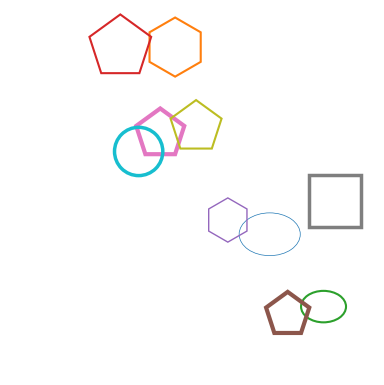[{"shape": "oval", "thickness": 0.5, "radius": 0.4, "center": [0.701, 0.392]}, {"shape": "hexagon", "thickness": 1.5, "radius": 0.38, "center": [0.455, 0.878]}, {"shape": "oval", "thickness": 1.5, "radius": 0.29, "center": [0.84, 0.204]}, {"shape": "pentagon", "thickness": 1.5, "radius": 0.42, "center": [0.312, 0.878]}, {"shape": "hexagon", "thickness": 1, "radius": 0.29, "center": [0.592, 0.429]}, {"shape": "pentagon", "thickness": 3, "radius": 0.3, "center": [0.747, 0.183]}, {"shape": "pentagon", "thickness": 3, "radius": 0.33, "center": [0.416, 0.653]}, {"shape": "square", "thickness": 2.5, "radius": 0.34, "center": [0.87, 0.478]}, {"shape": "pentagon", "thickness": 1.5, "radius": 0.35, "center": [0.509, 0.67]}, {"shape": "circle", "thickness": 2.5, "radius": 0.31, "center": [0.36, 0.607]}]